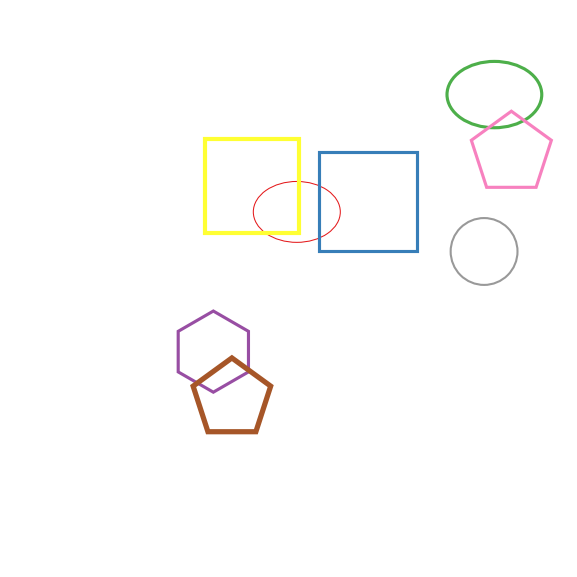[{"shape": "oval", "thickness": 0.5, "radius": 0.38, "center": [0.514, 0.632]}, {"shape": "square", "thickness": 1.5, "radius": 0.43, "center": [0.637, 0.65]}, {"shape": "oval", "thickness": 1.5, "radius": 0.41, "center": [0.856, 0.835]}, {"shape": "hexagon", "thickness": 1.5, "radius": 0.35, "center": [0.369, 0.39]}, {"shape": "square", "thickness": 2, "radius": 0.41, "center": [0.437, 0.677]}, {"shape": "pentagon", "thickness": 2.5, "radius": 0.35, "center": [0.402, 0.309]}, {"shape": "pentagon", "thickness": 1.5, "radius": 0.36, "center": [0.885, 0.734]}, {"shape": "circle", "thickness": 1, "radius": 0.29, "center": [0.838, 0.564]}]